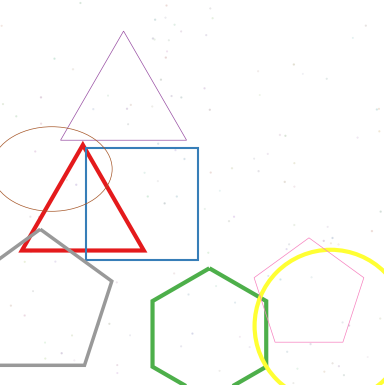[{"shape": "triangle", "thickness": 3, "radius": 0.91, "center": [0.215, 0.441]}, {"shape": "square", "thickness": 1.5, "radius": 0.72, "center": [0.369, 0.47]}, {"shape": "hexagon", "thickness": 3, "radius": 0.85, "center": [0.544, 0.133]}, {"shape": "triangle", "thickness": 0.5, "radius": 0.94, "center": [0.321, 0.73]}, {"shape": "circle", "thickness": 3, "radius": 0.99, "center": [0.859, 0.153]}, {"shape": "oval", "thickness": 0.5, "radius": 0.78, "center": [0.134, 0.561]}, {"shape": "pentagon", "thickness": 0.5, "radius": 0.75, "center": [0.803, 0.232]}, {"shape": "pentagon", "thickness": 2.5, "radius": 0.98, "center": [0.105, 0.209]}]